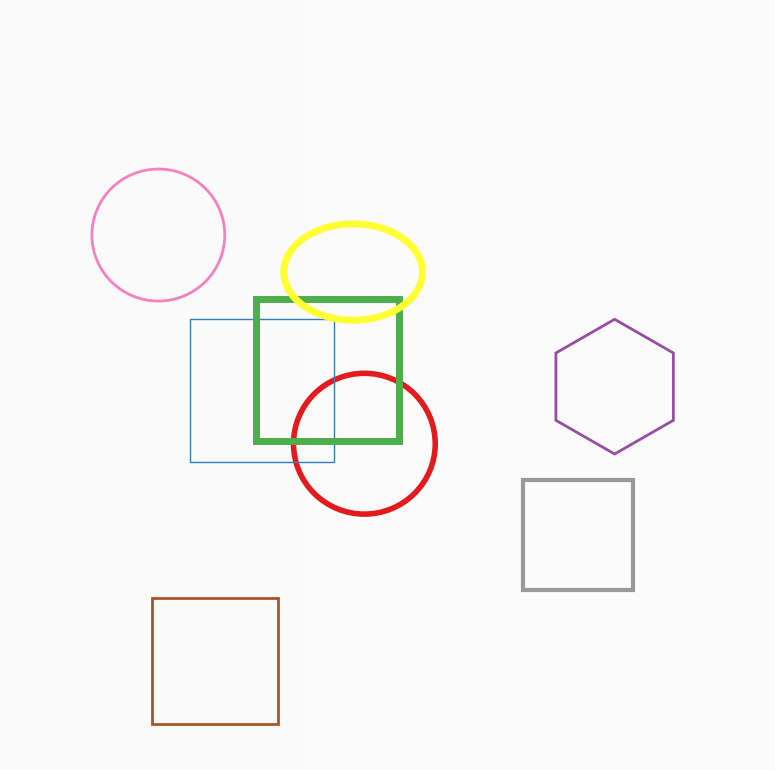[{"shape": "circle", "thickness": 2, "radius": 0.46, "center": [0.47, 0.424]}, {"shape": "square", "thickness": 0.5, "radius": 0.46, "center": [0.338, 0.493]}, {"shape": "square", "thickness": 2.5, "radius": 0.46, "center": [0.422, 0.52]}, {"shape": "hexagon", "thickness": 1, "radius": 0.44, "center": [0.793, 0.498]}, {"shape": "oval", "thickness": 2.5, "radius": 0.45, "center": [0.456, 0.647]}, {"shape": "square", "thickness": 1, "radius": 0.41, "center": [0.277, 0.141]}, {"shape": "circle", "thickness": 1, "radius": 0.43, "center": [0.204, 0.695]}, {"shape": "square", "thickness": 1.5, "radius": 0.36, "center": [0.746, 0.305]}]